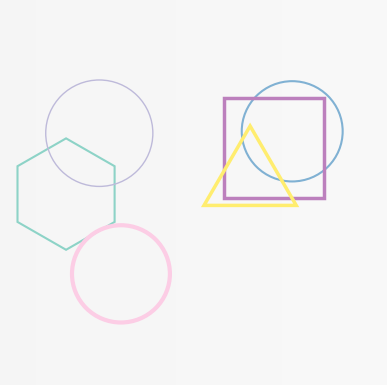[{"shape": "hexagon", "thickness": 1.5, "radius": 0.72, "center": [0.17, 0.496]}, {"shape": "circle", "thickness": 1, "radius": 0.69, "center": [0.256, 0.654]}, {"shape": "circle", "thickness": 1.5, "radius": 0.65, "center": [0.754, 0.659]}, {"shape": "circle", "thickness": 3, "radius": 0.63, "center": [0.312, 0.289]}, {"shape": "square", "thickness": 2.5, "radius": 0.65, "center": [0.707, 0.616]}, {"shape": "triangle", "thickness": 2.5, "radius": 0.69, "center": [0.645, 0.535]}]